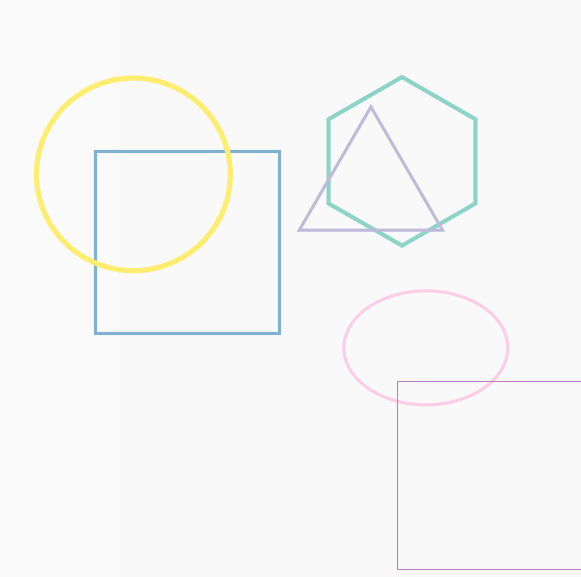[{"shape": "hexagon", "thickness": 2, "radius": 0.73, "center": [0.692, 0.72]}, {"shape": "triangle", "thickness": 1.5, "radius": 0.71, "center": [0.638, 0.672]}, {"shape": "square", "thickness": 1.5, "radius": 0.79, "center": [0.322, 0.58]}, {"shape": "oval", "thickness": 1.5, "radius": 0.7, "center": [0.733, 0.397]}, {"shape": "square", "thickness": 0.5, "radius": 0.81, "center": [0.846, 0.177]}, {"shape": "circle", "thickness": 2.5, "radius": 0.83, "center": [0.229, 0.697]}]